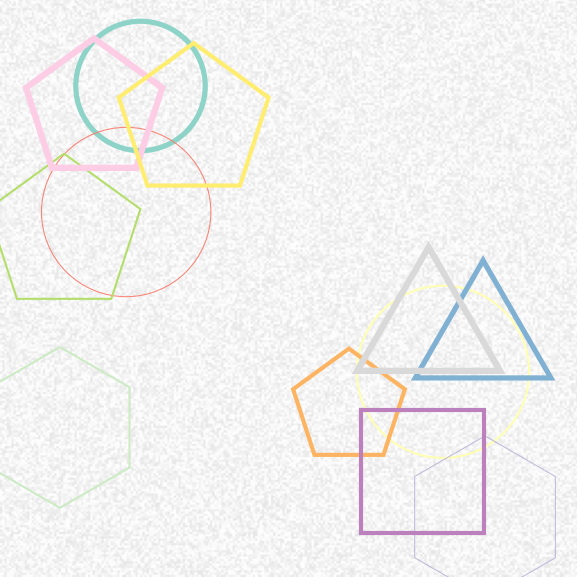[{"shape": "circle", "thickness": 2.5, "radius": 0.56, "center": [0.243, 0.85]}, {"shape": "circle", "thickness": 1, "radius": 0.75, "center": [0.767, 0.355]}, {"shape": "hexagon", "thickness": 0.5, "radius": 0.7, "center": [0.84, 0.104]}, {"shape": "circle", "thickness": 0.5, "radius": 0.73, "center": [0.218, 0.632]}, {"shape": "triangle", "thickness": 2.5, "radius": 0.68, "center": [0.837, 0.413]}, {"shape": "pentagon", "thickness": 2, "radius": 0.51, "center": [0.604, 0.294]}, {"shape": "pentagon", "thickness": 1, "radius": 0.69, "center": [0.111, 0.594]}, {"shape": "pentagon", "thickness": 3, "radius": 0.62, "center": [0.163, 0.809]}, {"shape": "triangle", "thickness": 3, "radius": 0.71, "center": [0.742, 0.428]}, {"shape": "square", "thickness": 2, "radius": 0.53, "center": [0.732, 0.182]}, {"shape": "hexagon", "thickness": 1, "radius": 0.7, "center": [0.104, 0.259]}, {"shape": "pentagon", "thickness": 2, "radius": 0.68, "center": [0.335, 0.788]}]